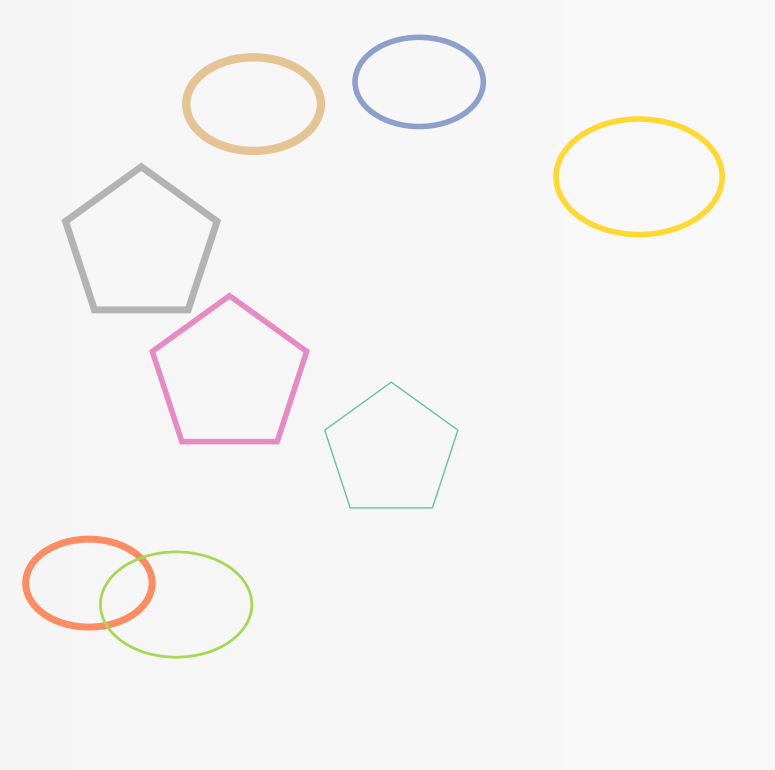[{"shape": "pentagon", "thickness": 0.5, "radius": 0.45, "center": [0.505, 0.413]}, {"shape": "oval", "thickness": 2.5, "radius": 0.41, "center": [0.115, 0.243]}, {"shape": "oval", "thickness": 2, "radius": 0.41, "center": [0.541, 0.894]}, {"shape": "pentagon", "thickness": 2, "radius": 0.52, "center": [0.296, 0.511]}, {"shape": "oval", "thickness": 1, "radius": 0.49, "center": [0.227, 0.215]}, {"shape": "oval", "thickness": 2, "radius": 0.54, "center": [0.825, 0.77]}, {"shape": "oval", "thickness": 3, "radius": 0.43, "center": [0.327, 0.865]}, {"shape": "pentagon", "thickness": 2.5, "radius": 0.51, "center": [0.182, 0.681]}]